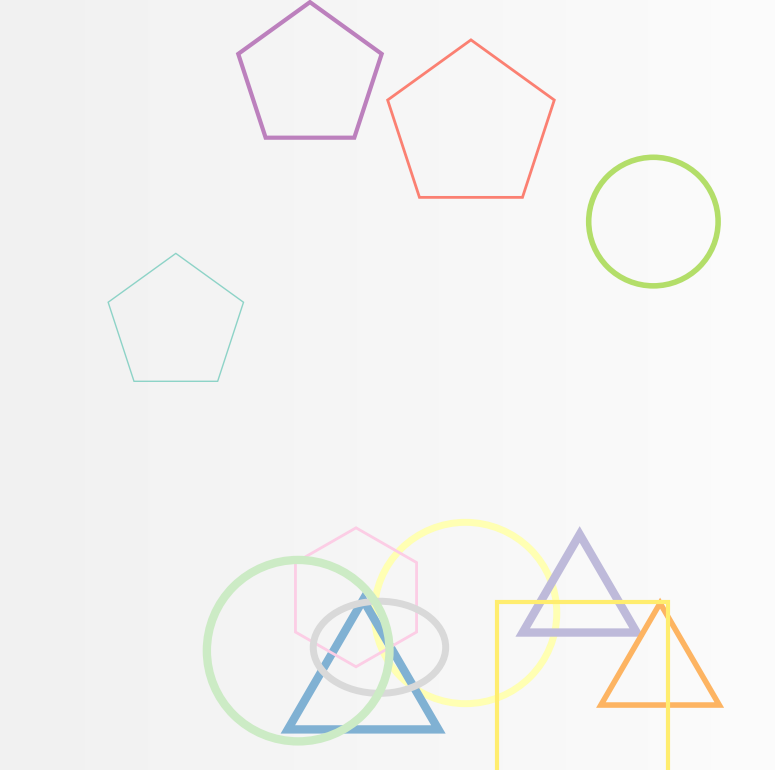[{"shape": "pentagon", "thickness": 0.5, "radius": 0.46, "center": [0.227, 0.579]}, {"shape": "circle", "thickness": 2.5, "radius": 0.59, "center": [0.601, 0.204]}, {"shape": "triangle", "thickness": 3, "radius": 0.42, "center": [0.748, 0.221]}, {"shape": "pentagon", "thickness": 1, "radius": 0.57, "center": [0.608, 0.835]}, {"shape": "triangle", "thickness": 3, "radius": 0.56, "center": [0.469, 0.109]}, {"shape": "triangle", "thickness": 2, "radius": 0.44, "center": [0.852, 0.128]}, {"shape": "circle", "thickness": 2, "radius": 0.42, "center": [0.843, 0.712]}, {"shape": "hexagon", "thickness": 1, "radius": 0.45, "center": [0.459, 0.224]}, {"shape": "oval", "thickness": 2.5, "radius": 0.43, "center": [0.49, 0.159]}, {"shape": "pentagon", "thickness": 1.5, "radius": 0.49, "center": [0.4, 0.9]}, {"shape": "circle", "thickness": 3, "radius": 0.59, "center": [0.385, 0.155]}, {"shape": "square", "thickness": 1.5, "radius": 0.55, "center": [0.752, 0.108]}]